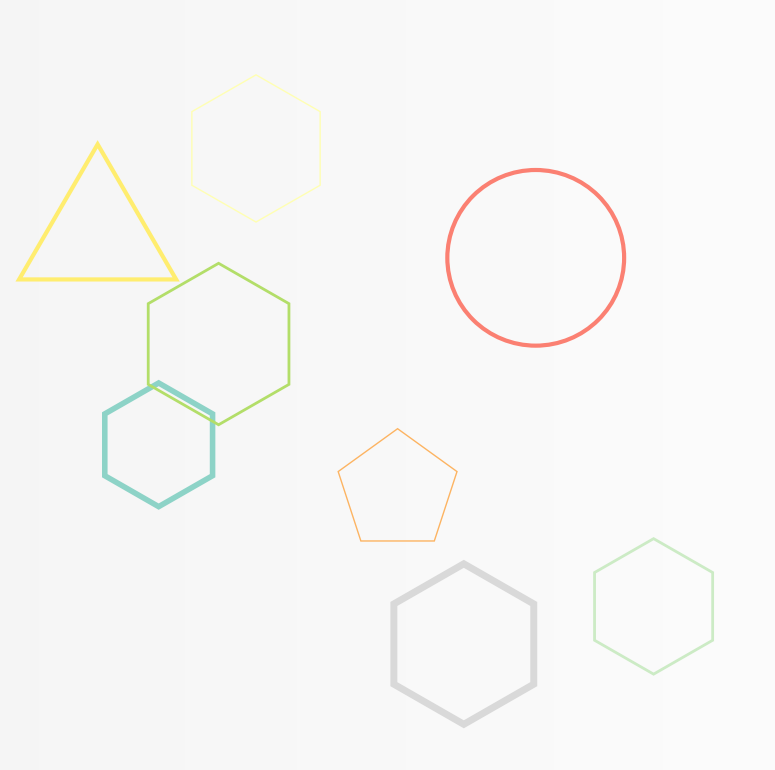[{"shape": "hexagon", "thickness": 2, "radius": 0.4, "center": [0.205, 0.422]}, {"shape": "hexagon", "thickness": 0.5, "radius": 0.48, "center": [0.33, 0.807]}, {"shape": "circle", "thickness": 1.5, "radius": 0.57, "center": [0.691, 0.665]}, {"shape": "pentagon", "thickness": 0.5, "radius": 0.4, "center": [0.513, 0.363]}, {"shape": "hexagon", "thickness": 1, "radius": 0.52, "center": [0.282, 0.553]}, {"shape": "hexagon", "thickness": 2.5, "radius": 0.52, "center": [0.598, 0.164]}, {"shape": "hexagon", "thickness": 1, "radius": 0.44, "center": [0.843, 0.212]}, {"shape": "triangle", "thickness": 1.5, "radius": 0.59, "center": [0.126, 0.696]}]